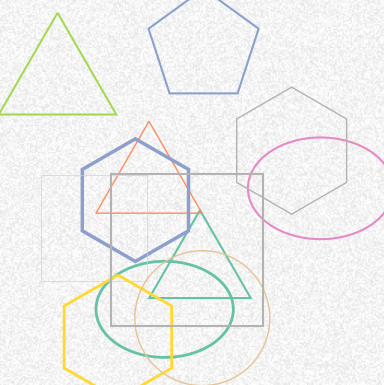[{"shape": "oval", "thickness": 2, "radius": 0.89, "center": [0.428, 0.197]}, {"shape": "triangle", "thickness": 1.5, "radius": 0.76, "center": [0.519, 0.302]}, {"shape": "triangle", "thickness": 1, "radius": 0.8, "center": [0.387, 0.526]}, {"shape": "pentagon", "thickness": 1.5, "radius": 0.75, "center": [0.529, 0.879]}, {"shape": "hexagon", "thickness": 2.5, "radius": 0.8, "center": [0.352, 0.48]}, {"shape": "oval", "thickness": 1.5, "radius": 0.94, "center": [0.833, 0.511]}, {"shape": "triangle", "thickness": 1.5, "radius": 0.88, "center": [0.149, 0.791]}, {"shape": "square", "thickness": 0.5, "radius": 0.69, "center": [0.244, 0.408]}, {"shape": "hexagon", "thickness": 2, "radius": 0.81, "center": [0.306, 0.125]}, {"shape": "circle", "thickness": 1, "radius": 0.88, "center": [0.526, 0.174]}, {"shape": "hexagon", "thickness": 1, "radius": 0.82, "center": [0.758, 0.609]}, {"shape": "square", "thickness": 1.5, "radius": 0.99, "center": [0.486, 0.351]}]